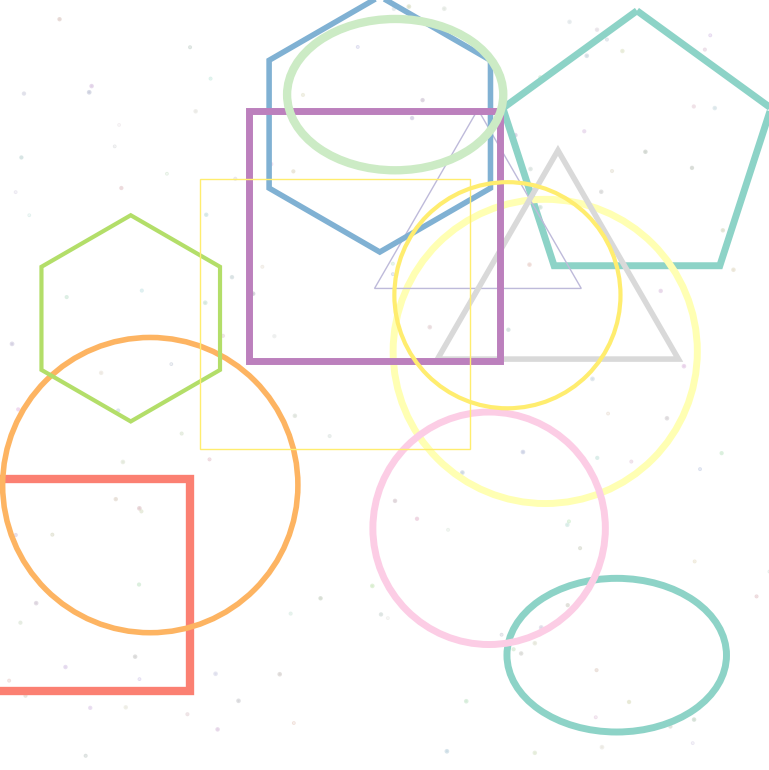[{"shape": "oval", "thickness": 2.5, "radius": 0.71, "center": [0.801, 0.149]}, {"shape": "pentagon", "thickness": 2.5, "radius": 0.92, "center": [0.827, 0.803]}, {"shape": "circle", "thickness": 2.5, "radius": 0.99, "center": [0.708, 0.544]}, {"shape": "triangle", "thickness": 0.5, "radius": 0.78, "center": [0.621, 0.703]}, {"shape": "square", "thickness": 3, "radius": 0.69, "center": [0.109, 0.24]}, {"shape": "hexagon", "thickness": 2, "radius": 0.83, "center": [0.493, 0.839]}, {"shape": "circle", "thickness": 2, "radius": 0.96, "center": [0.195, 0.37]}, {"shape": "hexagon", "thickness": 1.5, "radius": 0.67, "center": [0.17, 0.587]}, {"shape": "circle", "thickness": 2.5, "radius": 0.75, "center": [0.635, 0.314]}, {"shape": "triangle", "thickness": 2, "radius": 0.9, "center": [0.725, 0.624]}, {"shape": "square", "thickness": 2.5, "radius": 0.81, "center": [0.486, 0.694]}, {"shape": "oval", "thickness": 3, "radius": 0.7, "center": [0.513, 0.877]}, {"shape": "square", "thickness": 0.5, "radius": 0.88, "center": [0.435, 0.592]}, {"shape": "circle", "thickness": 1.5, "radius": 0.73, "center": [0.659, 0.617]}]